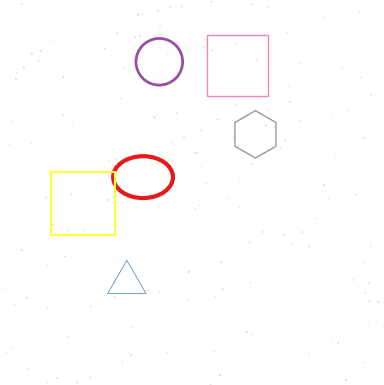[{"shape": "oval", "thickness": 3, "radius": 0.39, "center": [0.372, 0.54]}, {"shape": "triangle", "thickness": 0.5, "radius": 0.29, "center": [0.329, 0.266]}, {"shape": "circle", "thickness": 2, "radius": 0.3, "center": [0.414, 0.84]}, {"shape": "square", "thickness": 1.5, "radius": 0.41, "center": [0.216, 0.472]}, {"shape": "square", "thickness": 1, "radius": 0.4, "center": [0.617, 0.83]}, {"shape": "hexagon", "thickness": 1, "radius": 0.31, "center": [0.663, 0.651]}]